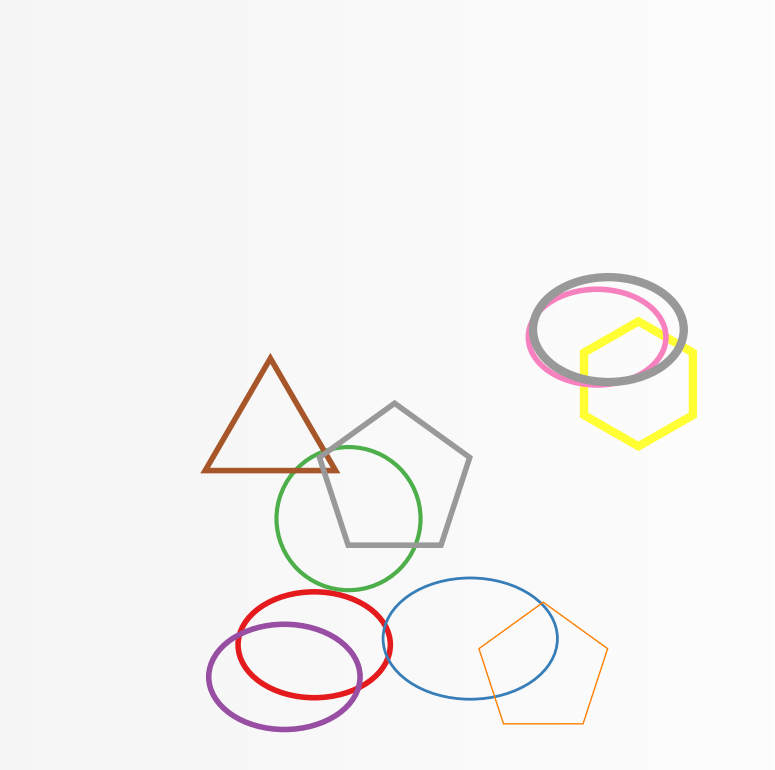[{"shape": "oval", "thickness": 2, "radius": 0.49, "center": [0.405, 0.163]}, {"shape": "oval", "thickness": 1, "radius": 0.56, "center": [0.607, 0.171]}, {"shape": "circle", "thickness": 1.5, "radius": 0.46, "center": [0.45, 0.326]}, {"shape": "oval", "thickness": 2, "radius": 0.49, "center": [0.367, 0.121]}, {"shape": "pentagon", "thickness": 0.5, "radius": 0.44, "center": [0.701, 0.131]}, {"shape": "hexagon", "thickness": 3, "radius": 0.41, "center": [0.824, 0.501]}, {"shape": "triangle", "thickness": 2, "radius": 0.49, "center": [0.349, 0.437]}, {"shape": "oval", "thickness": 2, "radius": 0.44, "center": [0.77, 0.562]}, {"shape": "oval", "thickness": 3, "radius": 0.49, "center": [0.785, 0.572]}, {"shape": "pentagon", "thickness": 2, "radius": 0.51, "center": [0.509, 0.374]}]